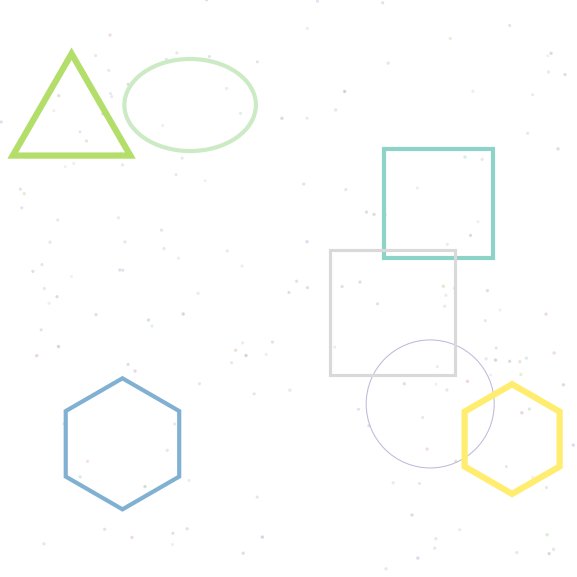[{"shape": "square", "thickness": 2, "radius": 0.47, "center": [0.759, 0.646]}, {"shape": "circle", "thickness": 0.5, "radius": 0.55, "center": [0.745, 0.3]}, {"shape": "hexagon", "thickness": 2, "radius": 0.57, "center": [0.212, 0.231]}, {"shape": "triangle", "thickness": 3, "radius": 0.59, "center": [0.124, 0.789]}, {"shape": "square", "thickness": 1.5, "radius": 0.54, "center": [0.68, 0.458]}, {"shape": "oval", "thickness": 2, "radius": 0.57, "center": [0.329, 0.817]}, {"shape": "hexagon", "thickness": 3, "radius": 0.47, "center": [0.887, 0.239]}]